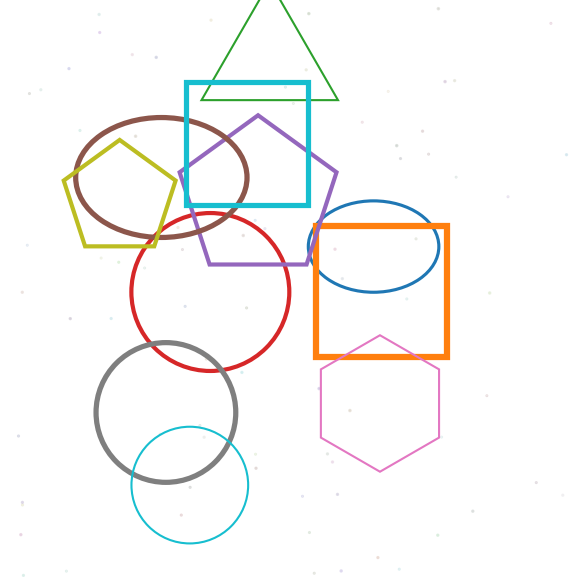[{"shape": "oval", "thickness": 1.5, "radius": 0.57, "center": [0.647, 0.572]}, {"shape": "square", "thickness": 3, "radius": 0.57, "center": [0.661, 0.495]}, {"shape": "triangle", "thickness": 1, "radius": 0.68, "center": [0.467, 0.894]}, {"shape": "circle", "thickness": 2, "radius": 0.68, "center": [0.364, 0.493]}, {"shape": "pentagon", "thickness": 2, "radius": 0.71, "center": [0.447, 0.657]}, {"shape": "oval", "thickness": 2.5, "radius": 0.74, "center": [0.279, 0.692]}, {"shape": "hexagon", "thickness": 1, "radius": 0.59, "center": [0.658, 0.3]}, {"shape": "circle", "thickness": 2.5, "radius": 0.6, "center": [0.287, 0.285]}, {"shape": "pentagon", "thickness": 2, "radius": 0.51, "center": [0.207, 0.655]}, {"shape": "circle", "thickness": 1, "radius": 0.51, "center": [0.329, 0.159]}, {"shape": "square", "thickness": 2.5, "radius": 0.53, "center": [0.428, 0.75]}]